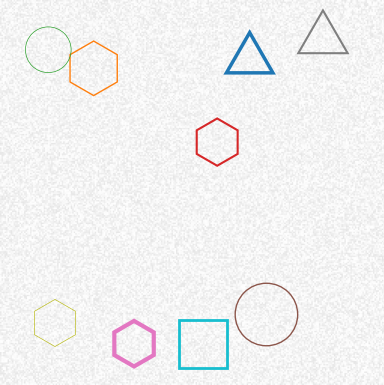[{"shape": "triangle", "thickness": 2.5, "radius": 0.35, "center": [0.648, 0.846]}, {"shape": "hexagon", "thickness": 1, "radius": 0.35, "center": [0.243, 0.823]}, {"shape": "circle", "thickness": 0.5, "radius": 0.3, "center": [0.125, 0.871]}, {"shape": "hexagon", "thickness": 1.5, "radius": 0.31, "center": [0.564, 0.631]}, {"shape": "circle", "thickness": 1, "radius": 0.41, "center": [0.692, 0.183]}, {"shape": "hexagon", "thickness": 3, "radius": 0.3, "center": [0.348, 0.107]}, {"shape": "triangle", "thickness": 1.5, "radius": 0.37, "center": [0.839, 0.899]}, {"shape": "hexagon", "thickness": 0.5, "radius": 0.31, "center": [0.143, 0.161]}, {"shape": "square", "thickness": 2, "radius": 0.31, "center": [0.527, 0.107]}]